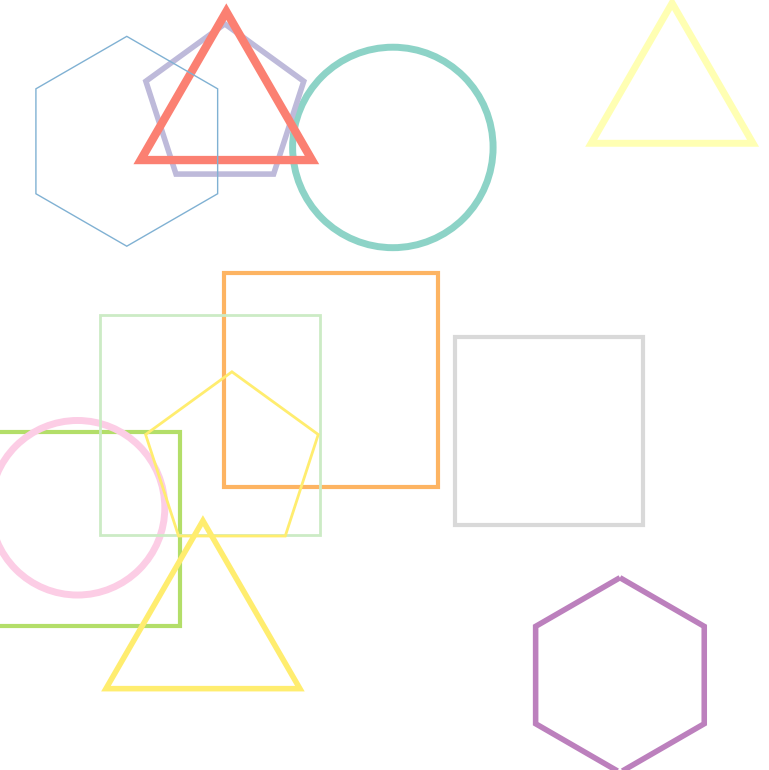[{"shape": "circle", "thickness": 2.5, "radius": 0.65, "center": [0.51, 0.809]}, {"shape": "triangle", "thickness": 2.5, "radius": 0.61, "center": [0.873, 0.875]}, {"shape": "pentagon", "thickness": 2, "radius": 0.54, "center": [0.292, 0.861]}, {"shape": "triangle", "thickness": 3, "radius": 0.64, "center": [0.294, 0.856]}, {"shape": "hexagon", "thickness": 0.5, "radius": 0.68, "center": [0.165, 0.817]}, {"shape": "square", "thickness": 1.5, "radius": 0.69, "center": [0.429, 0.506]}, {"shape": "square", "thickness": 1.5, "radius": 0.63, "center": [0.108, 0.313]}, {"shape": "circle", "thickness": 2.5, "radius": 0.57, "center": [0.101, 0.341]}, {"shape": "square", "thickness": 1.5, "radius": 0.61, "center": [0.713, 0.441]}, {"shape": "hexagon", "thickness": 2, "radius": 0.63, "center": [0.805, 0.123]}, {"shape": "square", "thickness": 1, "radius": 0.72, "center": [0.272, 0.448]}, {"shape": "pentagon", "thickness": 1, "radius": 0.59, "center": [0.301, 0.399]}, {"shape": "triangle", "thickness": 2, "radius": 0.73, "center": [0.264, 0.178]}]